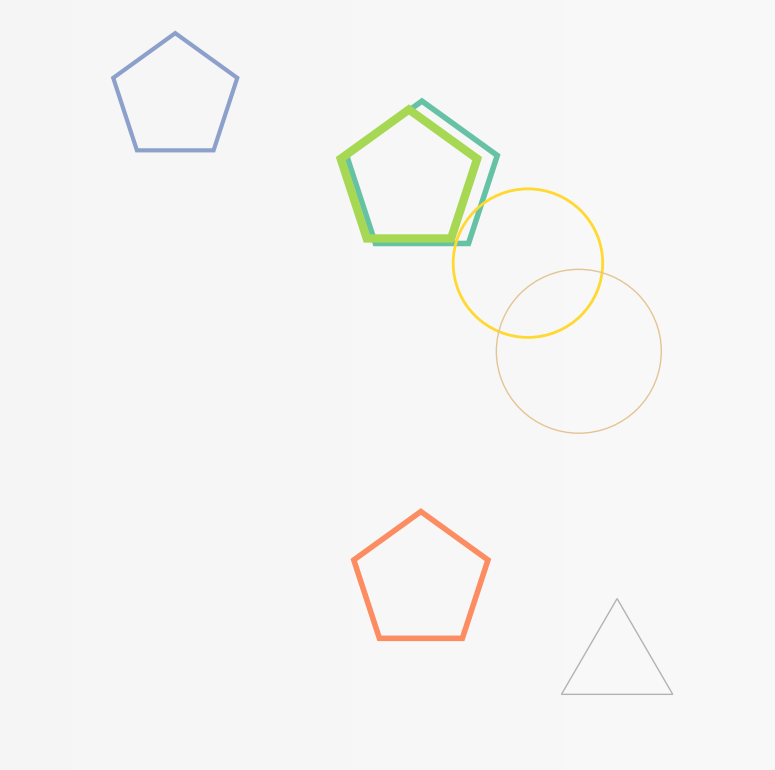[{"shape": "pentagon", "thickness": 2, "radius": 0.51, "center": [0.544, 0.767]}, {"shape": "pentagon", "thickness": 2, "radius": 0.46, "center": [0.543, 0.245]}, {"shape": "pentagon", "thickness": 1.5, "radius": 0.42, "center": [0.226, 0.873]}, {"shape": "pentagon", "thickness": 3, "radius": 0.46, "center": [0.528, 0.765]}, {"shape": "circle", "thickness": 1, "radius": 0.48, "center": [0.681, 0.658]}, {"shape": "circle", "thickness": 0.5, "radius": 0.53, "center": [0.747, 0.544]}, {"shape": "triangle", "thickness": 0.5, "radius": 0.41, "center": [0.796, 0.14]}]